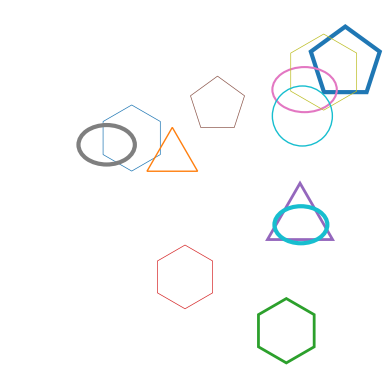[{"shape": "hexagon", "thickness": 0.5, "radius": 0.43, "center": [0.342, 0.641]}, {"shape": "pentagon", "thickness": 3, "radius": 0.47, "center": [0.897, 0.837]}, {"shape": "triangle", "thickness": 1, "radius": 0.38, "center": [0.448, 0.593]}, {"shape": "hexagon", "thickness": 2, "radius": 0.42, "center": [0.744, 0.141]}, {"shape": "hexagon", "thickness": 0.5, "radius": 0.41, "center": [0.481, 0.281]}, {"shape": "triangle", "thickness": 2, "radius": 0.49, "center": [0.779, 0.427]}, {"shape": "pentagon", "thickness": 0.5, "radius": 0.37, "center": [0.565, 0.728]}, {"shape": "oval", "thickness": 1.5, "radius": 0.42, "center": [0.791, 0.767]}, {"shape": "oval", "thickness": 3, "radius": 0.37, "center": [0.277, 0.624]}, {"shape": "hexagon", "thickness": 0.5, "radius": 0.49, "center": [0.841, 0.813]}, {"shape": "oval", "thickness": 3, "radius": 0.34, "center": [0.782, 0.416]}, {"shape": "circle", "thickness": 1, "radius": 0.39, "center": [0.785, 0.699]}]